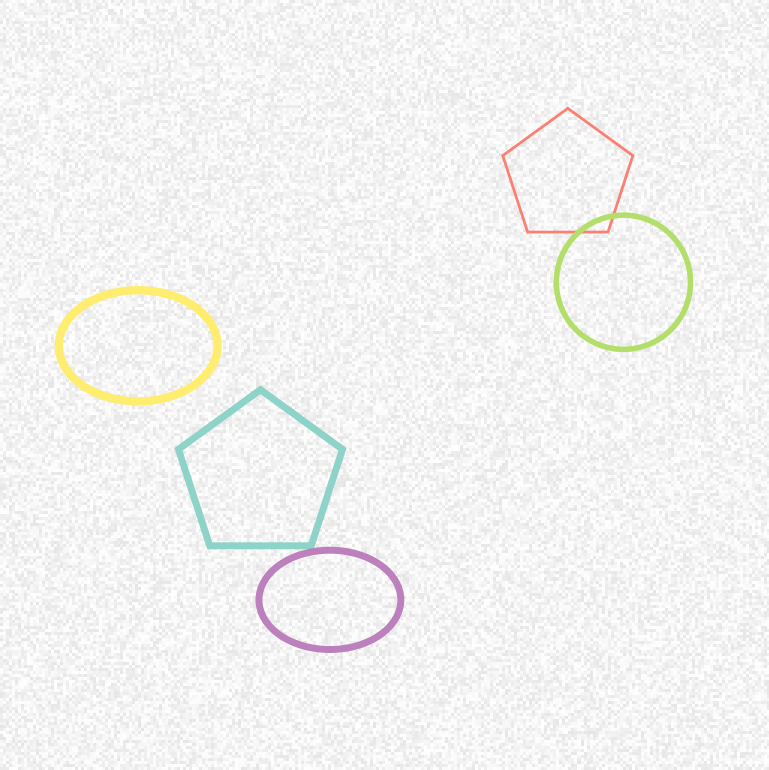[{"shape": "pentagon", "thickness": 2.5, "radius": 0.56, "center": [0.338, 0.382]}, {"shape": "pentagon", "thickness": 1, "radius": 0.44, "center": [0.737, 0.77]}, {"shape": "circle", "thickness": 2, "radius": 0.44, "center": [0.81, 0.633]}, {"shape": "oval", "thickness": 2.5, "radius": 0.46, "center": [0.428, 0.221]}, {"shape": "oval", "thickness": 3, "radius": 0.52, "center": [0.179, 0.551]}]